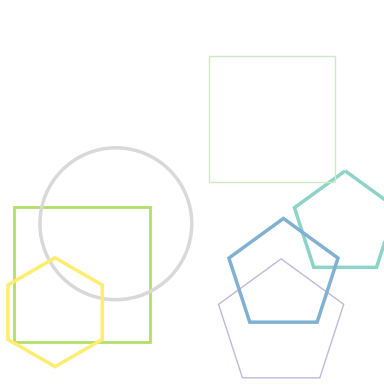[{"shape": "pentagon", "thickness": 2.5, "radius": 0.69, "center": [0.897, 0.418]}, {"shape": "pentagon", "thickness": 1, "radius": 0.85, "center": [0.73, 0.157]}, {"shape": "pentagon", "thickness": 2.5, "radius": 0.74, "center": [0.736, 0.284]}, {"shape": "square", "thickness": 2, "radius": 0.88, "center": [0.213, 0.287]}, {"shape": "circle", "thickness": 2.5, "radius": 0.99, "center": [0.301, 0.419]}, {"shape": "square", "thickness": 1, "radius": 0.82, "center": [0.706, 0.69]}, {"shape": "hexagon", "thickness": 2.5, "radius": 0.71, "center": [0.143, 0.189]}]